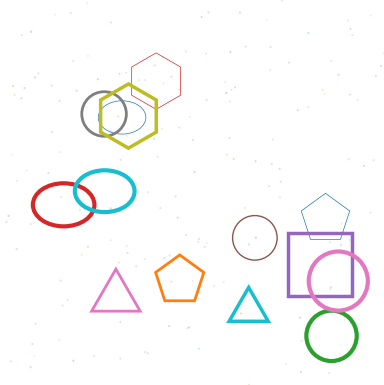[{"shape": "pentagon", "thickness": 0.5, "radius": 0.33, "center": [0.845, 0.432]}, {"shape": "oval", "thickness": 0.5, "radius": 0.31, "center": [0.317, 0.695]}, {"shape": "pentagon", "thickness": 2, "radius": 0.33, "center": [0.467, 0.272]}, {"shape": "circle", "thickness": 3, "radius": 0.33, "center": [0.861, 0.128]}, {"shape": "oval", "thickness": 3, "radius": 0.4, "center": [0.165, 0.468]}, {"shape": "hexagon", "thickness": 0.5, "radius": 0.37, "center": [0.406, 0.789]}, {"shape": "square", "thickness": 2.5, "radius": 0.41, "center": [0.831, 0.313]}, {"shape": "circle", "thickness": 1, "radius": 0.29, "center": [0.662, 0.382]}, {"shape": "triangle", "thickness": 2, "radius": 0.36, "center": [0.301, 0.228]}, {"shape": "circle", "thickness": 3, "radius": 0.38, "center": [0.879, 0.27]}, {"shape": "circle", "thickness": 2, "radius": 0.29, "center": [0.27, 0.704]}, {"shape": "hexagon", "thickness": 2.5, "radius": 0.42, "center": [0.334, 0.699]}, {"shape": "oval", "thickness": 3, "radius": 0.39, "center": [0.272, 0.503]}, {"shape": "triangle", "thickness": 2.5, "radius": 0.29, "center": [0.646, 0.195]}]